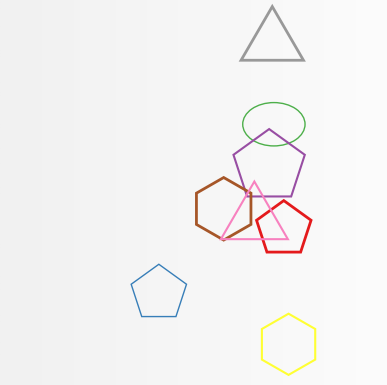[{"shape": "pentagon", "thickness": 2, "radius": 0.37, "center": [0.732, 0.405]}, {"shape": "pentagon", "thickness": 1, "radius": 0.38, "center": [0.41, 0.238]}, {"shape": "oval", "thickness": 1, "radius": 0.4, "center": [0.707, 0.677]}, {"shape": "pentagon", "thickness": 1.5, "radius": 0.48, "center": [0.695, 0.568]}, {"shape": "hexagon", "thickness": 1.5, "radius": 0.4, "center": [0.745, 0.106]}, {"shape": "hexagon", "thickness": 2, "radius": 0.41, "center": [0.577, 0.458]}, {"shape": "triangle", "thickness": 1.5, "radius": 0.5, "center": [0.656, 0.429]}, {"shape": "triangle", "thickness": 2, "radius": 0.46, "center": [0.703, 0.89]}]